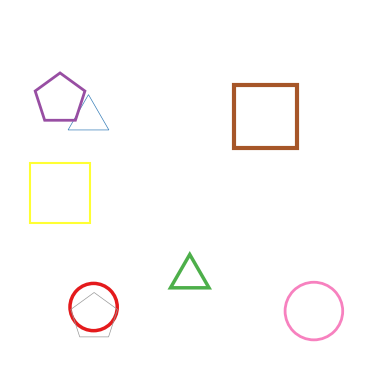[{"shape": "circle", "thickness": 2.5, "radius": 0.31, "center": [0.243, 0.203]}, {"shape": "triangle", "thickness": 0.5, "radius": 0.31, "center": [0.23, 0.693]}, {"shape": "triangle", "thickness": 2.5, "radius": 0.29, "center": [0.493, 0.281]}, {"shape": "pentagon", "thickness": 2, "radius": 0.34, "center": [0.156, 0.743]}, {"shape": "square", "thickness": 1.5, "radius": 0.39, "center": [0.155, 0.498]}, {"shape": "square", "thickness": 3, "radius": 0.41, "center": [0.689, 0.698]}, {"shape": "circle", "thickness": 2, "radius": 0.37, "center": [0.815, 0.192]}, {"shape": "pentagon", "thickness": 0.5, "radius": 0.32, "center": [0.245, 0.177]}]